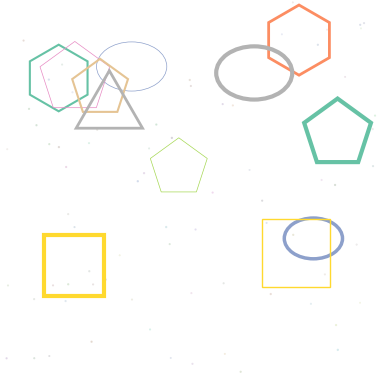[{"shape": "pentagon", "thickness": 3, "radius": 0.46, "center": [0.877, 0.653]}, {"shape": "hexagon", "thickness": 1.5, "radius": 0.43, "center": [0.152, 0.797]}, {"shape": "hexagon", "thickness": 2, "radius": 0.46, "center": [0.777, 0.896]}, {"shape": "oval", "thickness": 0.5, "radius": 0.46, "center": [0.342, 0.827]}, {"shape": "oval", "thickness": 2.5, "radius": 0.38, "center": [0.814, 0.381]}, {"shape": "pentagon", "thickness": 0.5, "radius": 0.48, "center": [0.194, 0.797]}, {"shape": "pentagon", "thickness": 0.5, "radius": 0.39, "center": [0.464, 0.564]}, {"shape": "square", "thickness": 3, "radius": 0.39, "center": [0.193, 0.31]}, {"shape": "square", "thickness": 1, "radius": 0.44, "center": [0.769, 0.343]}, {"shape": "pentagon", "thickness": 1.5, "radius": 0.38, "center": [0.26, 0.771]}, {"shape": "triangle", "thickness": 2, "radius": 0.5, "center": [0.284, 0.717]}, {"shape": "oval", "thickness": 3, "radius": 0.49, "center": [0.66, 0.811]}]